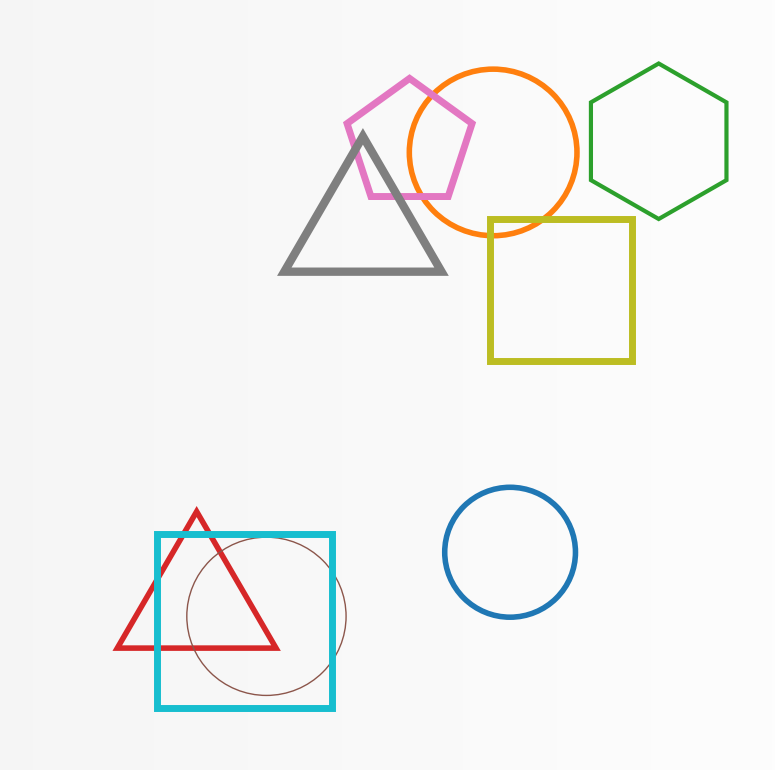[{"shape": "circle", "thickness": 2, "radius": 0.42, "center": [0.658, 0.283]}, {"shape": "circle", "thickness": 2, "radius": 0.54, "center": [0.636, 0.802]}, {"shape": "hexagon", "thickness": 1.5, "radius": 0.5, "center": [0.85, 0.817]}, {"shape": "triangle", "thickness": 2, "radius": 0.59, "center": [0.254, 0.217]}, {"shape": "circle", "thickness": 0.5, "radius": 0.51, "center": [0.344, 0.2]}, {"shape": "pentagon", "thickness": 2.5, "radius": 0.42, "center": [0.528, 0.813]}, {"shape": "triangle", "thickness": 3, "radius": 0.59, "center": [0.468, 0.706]}, {"shape": "square", "thickness": 2.5, "radius": 0.46, "center": [0.724, 0.624]}, {"shape": "square", "thickness": 2.5, "radius": 0.56, "center": [0.315, 0.194]}]